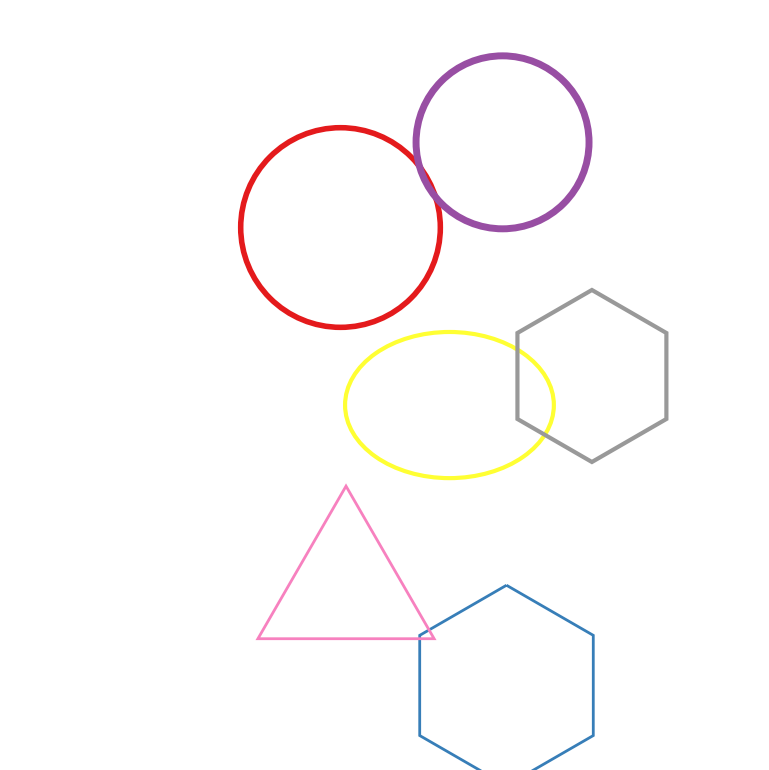[{"shape": "circle", "thickness": 2, "radius": 0.65, "center": [0.442, 0.705]}, {"shape": "hexagon", "thickness": 1, "radius": 0.65, "center": [0.658, 0.11]}, {"shape": "circle", "thickness": 2.5, "radius": 0.56, "center": [0.653, 0.815]}, {"shape": "oval", "thickness": 1.5, "radius": 0.68, "center": [0.584, 0.474]}, {"shape": "triangle", "thickness": 1, "radius": 0.66, "center": [0.449, 0.237]}, {"shape": "hexagon", "thickness": 1.5, "radius": 0.56, "center": [0.769, 0.512]}]